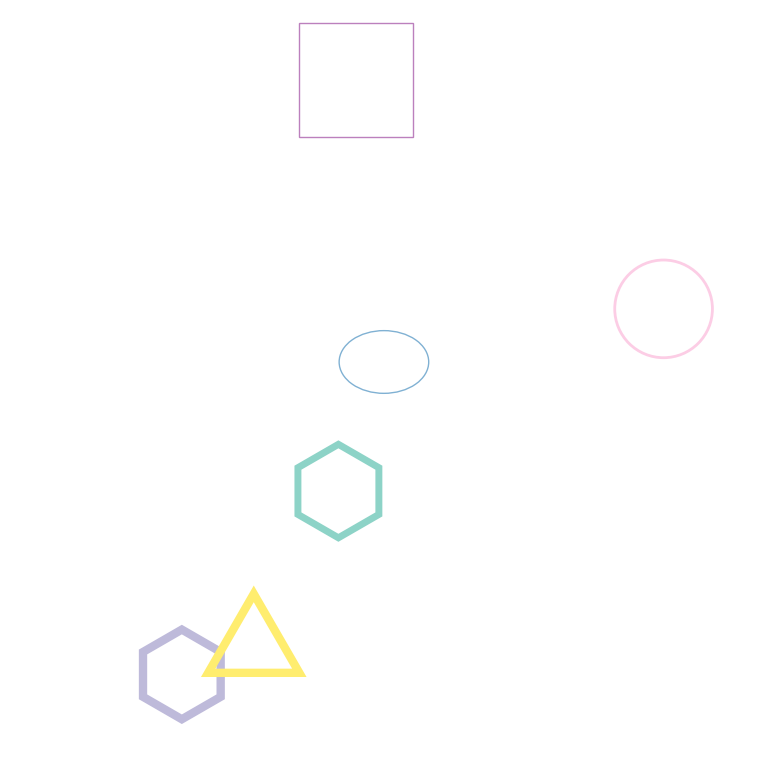[{"shape": "hexagon", "thickness": 2.5, "radius": 0.3, "center": [0.439, 0.362]}, {"shape": "hexagon", "thickness": 3, "radius": 0.29, "center": [0.236, 0.124]}, {"shape": "oval", "thickness": 0.5, "radius": 0.29, "center": [0.499, 0.53]}, {"shape": "circle", "thickness": 1, "radius": 0.32, "center": [0.862, 0.599]}, {"shape": "square", "thickness": 0.5, "radius": 0.37, "center": [0.462, 0.896]}, {"shape": "triangle", "thickness": 3, "radius": 0.34, "center": [0.33, 0.16]}]